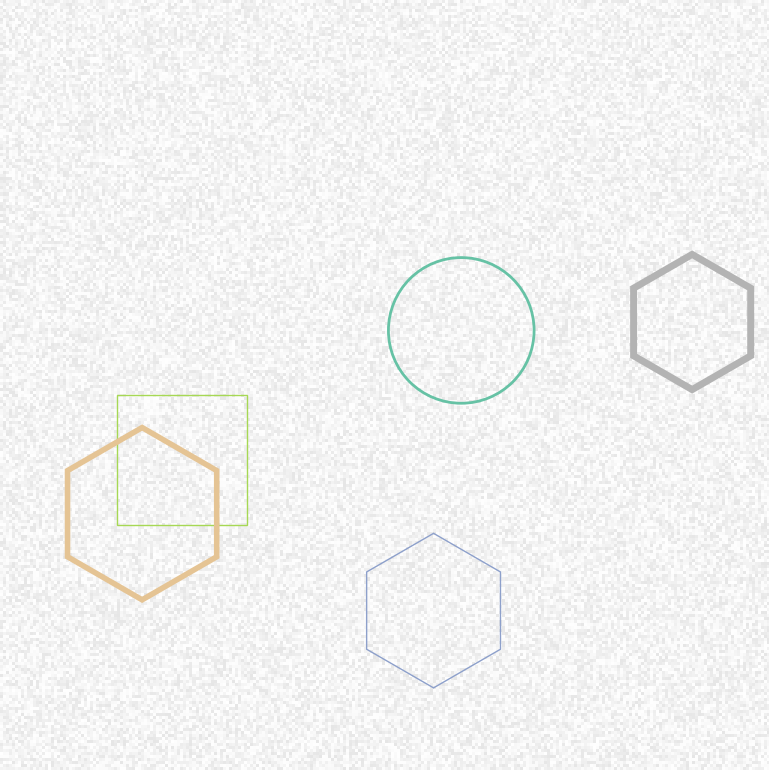[{"shape": "circle", "thickness": 1, "radius": 0.47, "center": [0.599, 0.571]}, {"shape": "hexagon", "thickness": 0.5, "radius": 0.5, "center": [0.563, 0.207]}, {"shape": "square", "thickness": 0.5, "radius": 0.42, "center": [0.236, 0.402]}, {"shape": "hexagon", "thickness": 2, "radius": 0.56, "center": [0.185, 0.333]}, {"shape": "hexagon", "thickness": 2.5, "radius": 0.44, "center": [0.899, 0.582]}]